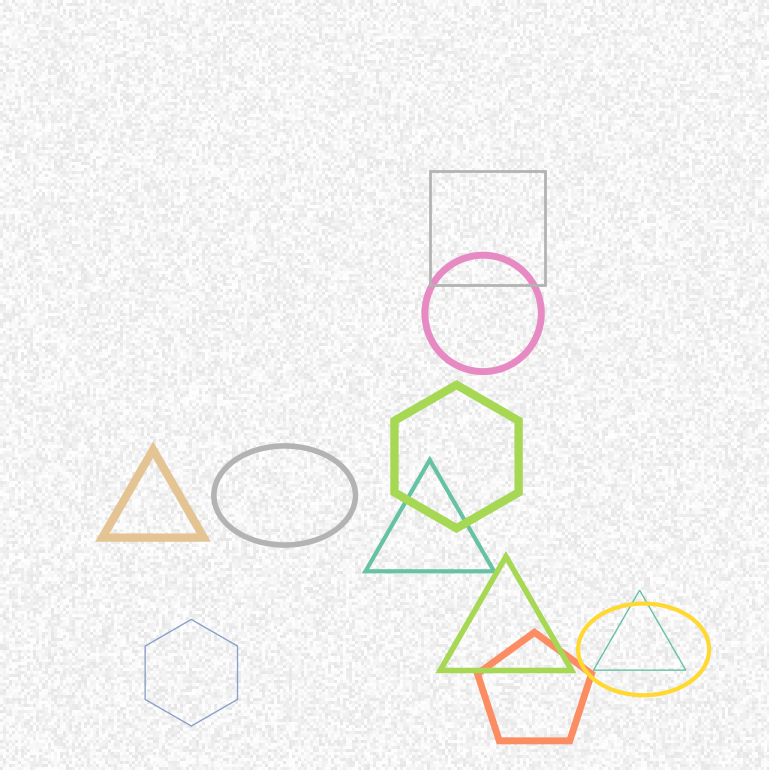[{"shape": "triangle", "thickness": 0.5, "radius": 0.35, "center": [0.831, 0.164]}, {"shape": "triangle", "thickness": 1.5, "radius": 0.48, "center": [0.558, 0.306]}, {"shape": "pentagon", "thickness": 2.5, "radius": 0.39, "center": [0.694, 0.101]}, {"shape": "hexagon", "thickness": 0.5, "radius": 0.35, "center": [0.248, 0.126]}, {"shape": "circle", "thickness": 2.5, "radius": 0.38, "center": [0.627, 0.593]}, {"shape": "triangle", "thickness": 2, "radius": 0.49, "center": [0.657, 0.179]}, {"shape": "hexagon", "thickness": 3, "radius": 0.47, "center": [0.593, 0.407]}, {"shape": "oval", "thickness": 1.5, "radius": 0.43, "center": [0.836, 0.157]}, {"shape": "triangle", "thickness": 3, "radius": 0.38, "center": [0.199, 0.34]}, {"shape": "oval", "thickness": 2, "radius": 0.46, "center": [0.37, 0.357]}, {"shape": "square", "thickness": 1, "radius": 0.37, "center": [0.633, 0.704]}]